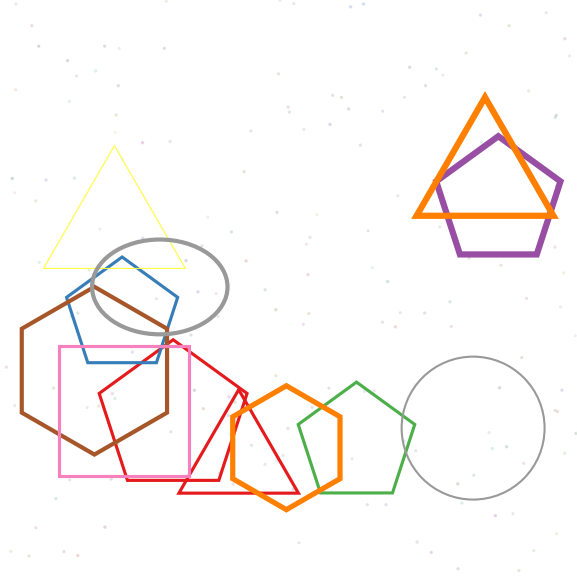[{"shape": "pentagon", "thickness": 1.5, "radius": 0.67, "center": [0.3, 0.276]}, {"shape": "triangle", "thickness": 1.5, "radius": 0.6, "center": [0.413, 0.205]}, {"shape": "pentagon", "thickness": 1.5, "radius": 0.51, "center": [0.211, 0.453]}, {"shape": "pentagon", "thickness": 1.5, "radius": 0.53, "center": [0.617, 0.231]}, {"shape": "pentagon", "thickness": 3, "radius": 0.57, "center": [0.863, 0.65]}, {"shape": "hexagon", "thickness": 2.5, "radius": 0.54, "center": [0.496, 0.224]}, {"shape": "triangle", "thickness": 3, "radius": 0.68, "center": [0.84, 0.694]}, {"shape": "triangle", "thickness": 0.5, "radius": 0.71, "center": [0.198, 0.605]}, {"shape": "hexagon", "thickness": 2, "radius": 0.73, "center": [0.163, 0.357]}, {"shape": "square", "thickness": 1.5, "radius": 0.56, "center": [0.215, 0.288]}, {"shape": "oval", "thickness": 2, "radius": 0.59, "center": [0.277, 0.502]}, {"shape": "circle", "thickness": 1, "radius": 0.62, "center": [0.819, 0.258]}]